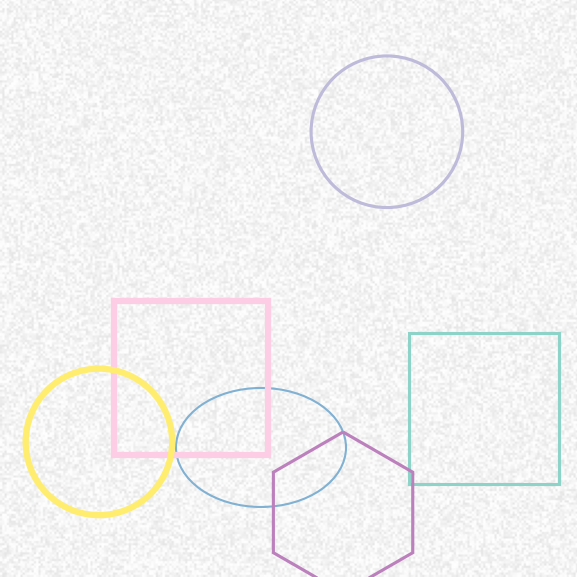[{"shape": "square", "thickness": 1.5, "radius": 0.65, "center": [0.838, 0.292]}, {"shape": "circle", "thickness": 1.5, "radius": 0.66, "center": [0.67, 0.771]}, {"shape": "oval", "thickness": 1, "radius": 0.74, "center": [0.452, 0.224]}, {"shape": "square", "thickness": 3, "radius": 0.67, "center": [0.33, 0.345]}, {"shape": "hexagon", "thickness": 1.5, "radius": 0.7, "center": [0.594, 0.112]}, {"shape": "circle", "thickness": 3, "radius": 0.63, "center": [0.171, 0.234]}]